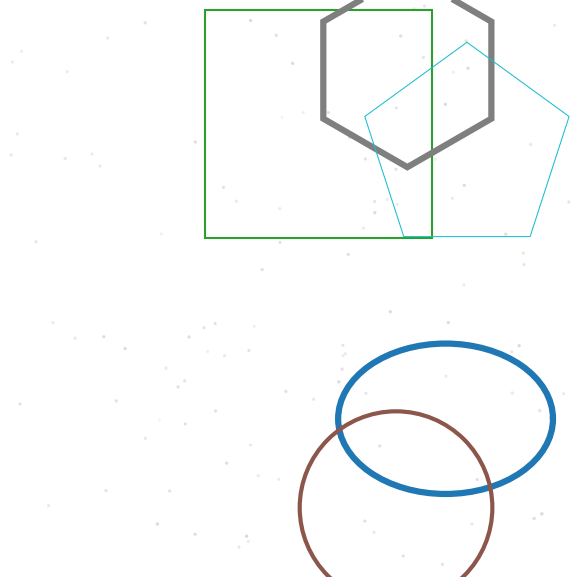[{"shape": "oval", "thickness": 3, "radius": 0.93, "center": [0.772, 0.274]}, {"shape": "square", "thickness": 1, "radius": 0.98, "center": [0.552, 0.784]}, {"shape": "circle", "thickness": 2, "radius": 0.83, "center": [0.686, 0.12]}, {"shape": "hexagon", "thickness": 3, "radius": 0.84, "center": [0.705, 0.878]}, {"shape": "pentagon", "thickness": 0.5, "radius": 0.93, "center": [0.809, 0.74]}]